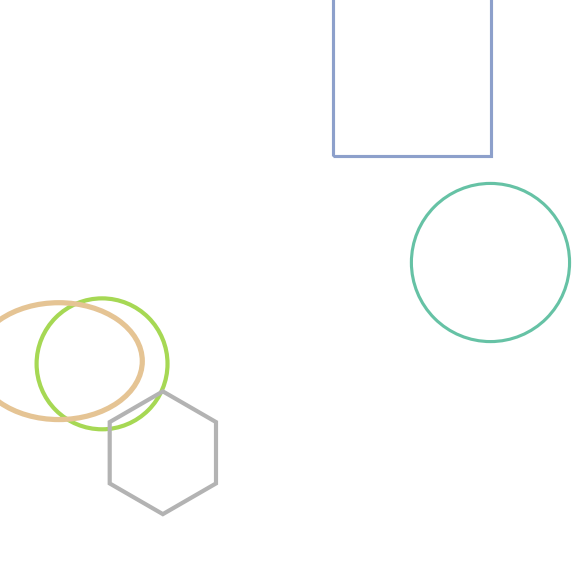[{"shape": "circle", "thickness": 1.5, "radius": 0.68, "center": [0.849, 0.545]}, {"shape": "square", "thickness": 1.5, "radius": 0.68, "center": [0.713, 0.865]}, {"shape": "circle", "thickness": 2, "radius": 0.57, "center": [0.177, 0.369]}, {"shape": "oval", "thickness": 2.5, "radius": 0.72, "center": [0.102, 0.374]}, {"shape": "hexagon", "thickness": 2, "radius": 0.53, "center": [0.282, 0.215]}]